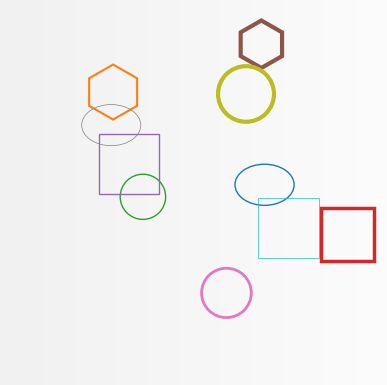[{"shape": "oval", "thickness": 1, "radius": 0.38, "center": [0.683, 0.52]}, {"shape": "hexagon", "thickness": 1.5, "radius": 0.36, "center": [0.292, 0.761]}, {"shape": "circle", "thickness": 1, "radius": 0.29, "center": [0.369, 0.489]}, {"shape": "square", "thickness": 2.5, "radius": 0.34, "center": [0.897, 0.391]}, {"shape": "square", "thickness": 1, "radius": 0.39, "center": [0.333, 0.574]}, {"shape": "hexagon", "thickness": 3, "radius": 0.31, "center": [0.674, 0.885]}, {"shape": "circle", "thickness": 2, "radius": 0.32, "center": [0.584, 0.239]}, {"shape": "oval", "thickness": 0.5, "radius": 0.38, "center": [0.287, 0.675]}, {"shape": "circle", "thickness": 3, "radius": 0.36, "center": [0.635, 0.756]}, {"shape": "square", "thickness": 0.5, "radius": 0.39, "center": [0.744, 0.408]}]